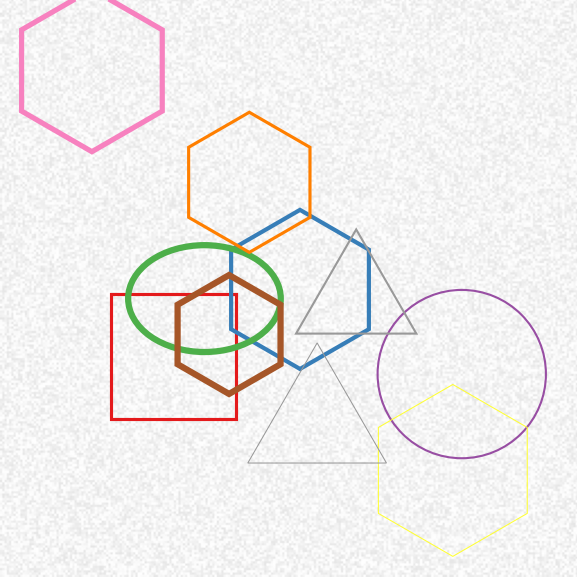[{"shape": "square", "thickness": 1.5, "radius": 0.54, "center": [0.301, 0.382]}, {"shape": "hexagon", "thickness": 2, "radius": 0.69, "center": [0.519, 0.498]}, {"shape": "oval", "thickness": 3, "radius": 0.66, "center": [0.354, 0.482]}, {"shape": "circle", "thickness": 1, "radius": 0.73, "center": [0.8, 0.351]}, {"shape": "hexagon", "thickness": 1.5, "radius": 0.61, "center": [0.432, 0.683]}, {"shape": "hexagon", "thickness": 0.5, "radius": 0.74, "center": [0.784, 0.185]}, {"shape": "hexagon", "thickness": 3, "radius": 0.51, "center": [0.397, 0.42]}, {"shape": "hexagon", "thickness": 2.5, "radius": 0.7, "center": [0.159, 0.877]}, {"shape": "triangle", "thickness": 0.5, "radius": 0.69, "center": [0.549, 0.267]}, {"shape": "triangle", "thickness": 1, "radius": 0.6, "center": [0.617, 0.482]}]